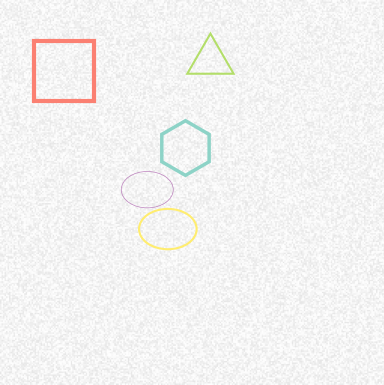[{"shape": "hexagon", "thickness": 2.5, "radius": 0.35, "center": [0.482, 0.615]}, {"shape": "square", "thickness": 3, "radius": 0.39, "center": [0.166, 0.815]}, {"shape": "triangle", "thickness": 1.5, "radius": 0.35, "center": [0.547, 0.843]}, {"shape": "oval", "thickness": 0.5, "radius": 0.34, "center": [0.383, 0.507]}, {"shape": "oval", "thickness": 1.5, "radius": 0.37, "center": [0.436, 0.405]}]